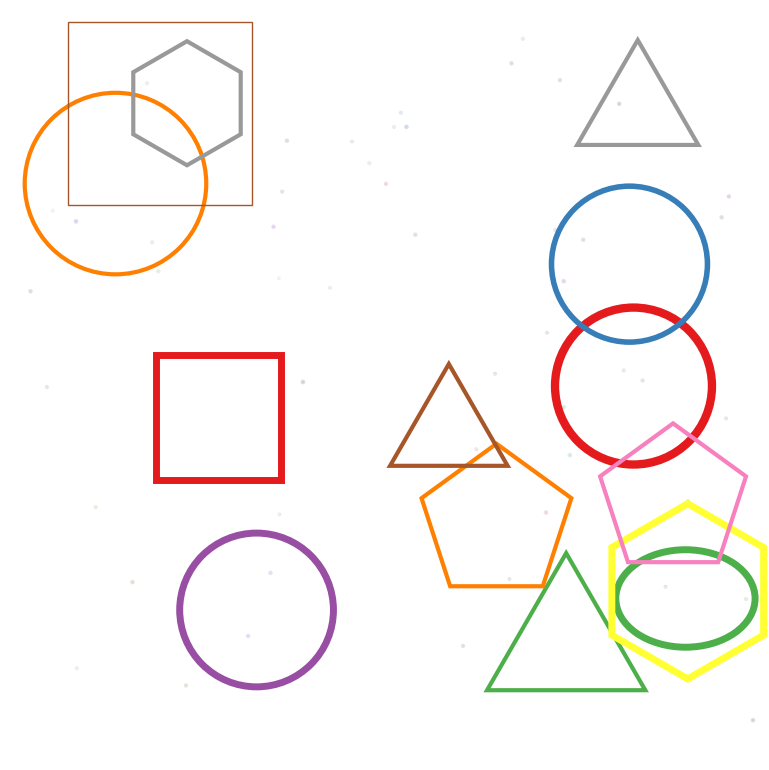[{"shape": "circle", "thickness": 3, "radius": 0.51, "center": [0.823, 0.499]}, {"shape": "square", "thickness": 2.5, "radius": 0.4, "center": [0.284, 0.458]}, {"shape": "circle", "thickness": 2, "radius": 0.51, "center": [0.817, 0.657]}, {"shape": "oval", "thickness": 2.5, "radius": 0.45, "center": [0.89, 0.223]}, {"shape": "triangle", "thickness": 1.5, "radius": 0.59, "center": [0.735, 0.163]}, {"shape": "circle", "thickness": 2.5, "radius": 0.5, "center": [0.333, 0.208]}, {"shape": "pentagon", "thickness": 1.5, "radius": 0.51, "center": [0.645, 0.321]}, {"shape": "circle", "thickness": 1.5, "radius": 0.59, "center": [0.15, 0.762]}, {"shape": "hexagon", "thickness": 2.5, "radius": 0.57, "center": [0.893, 0.232]}, {"shape": "triangle", "thickness": 1.5, "radius": 0.44, "center": [0.583, 0.439]}, {"shape": "square", "thickness": 0.5, "radius": 0.6, "center": [0.208, 0.853]}, {"shape": "pentagon", "thickness": 1.5, "radius": 0.5, "center": [0.874, 0.351]}, {"shape": "hexagon", "thickness": 1.5, "radius": 0.4, "center": [0.243, 0.866]}, {"shape": "triangle", "thickness": 1.5, "radius": 0.45, "center": [0.828, 0.857]}]